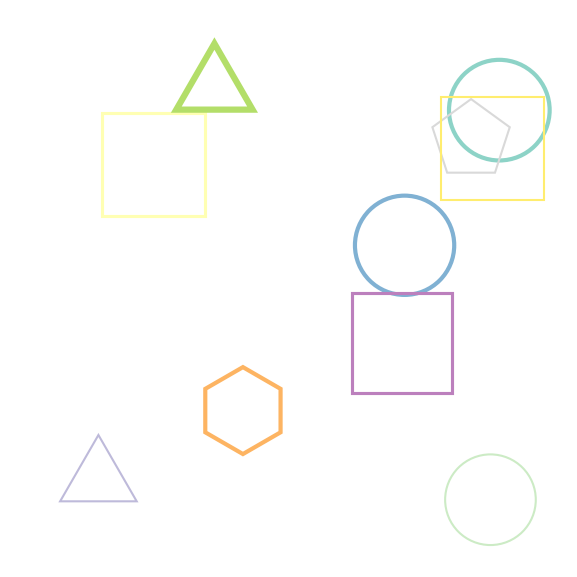[{"shape": "circle", "thickness": 2, "radius": 0.44, "center": [0.865, 0.808]}, {"shape": "square", "thickness": 1.5, "radius": 0.45, "center": [0.267, 0.714]}, {"shape": "triangle", "thickness": 1, "radius": 0.38, "center": [0.17, 0.169]}, {"shape": "circle", "thickness": 2, "radius": 0.43, "center": [0.701, 0.574]}, {"shape": "hexagon", "thickness": 2, "radius": 0.38, "center": [0.421, 0.288]}, {"shape": "triangle", "thickness": 3, "radius": 0.38, "center": [0.371, 0.847]}, {"shape": "pentagon", "thickness": 1, "radius": 0.35, "center": [0.816, 0.757]}, {"shape": "square", "thickness": 1.5, "radius": 0.43, "center": [0.697, 0.405]}, {"shape": "circle", "thickness": 1, "radius": 0.39, "center": [0.849, 0.134]}, {"shape": "square", "thickness": 1, "radius": 0.45, "center": [0.853, 0.742]}]